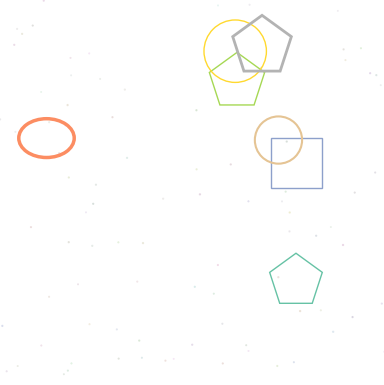[{"shape": "pentagon", "thickness": 1, "radius": 0.36, "center": [0.769, 0.27]}, {"shape": "oval", "thickness": 2.5, "radius": 0.36, "center": [0.121, 0.641]}, {"shape": "square", "thickness": 1, "radius": 0.33, "center": [0.77, 0.577]}, {"shape": "pentagon", "thickness": 1, "radius": 0.38, "center": [0.616, 0.788]}, {"shape": "circle", "thickness": 1, "radius": 0.41, "center": [0.611, 0.867]}, {"shape": "circle", "thickness": 1.5, "radius": 0.31, "center": [0.723, 0.636]}, {"shape": "pentagon", "thickness": 2, "radius": 0.4, "center": [0.681, 0.88]}]